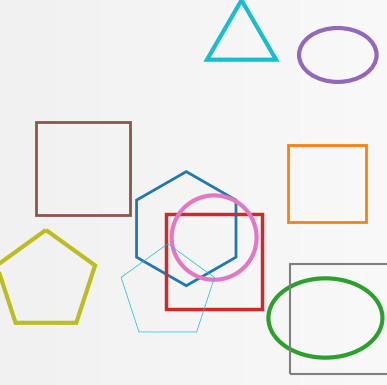[{"shape": "hexagon", "thickness": 2, "radius": 0.74, "center": [0.481, 0.406]}, {"shape": "square", "thickness": 2, "radius": 0.51, "center": [0.845, 0.524]}, {"shape": "oval", "thickness": 3, "radius": 0.74, "center": [0.84, 0.174]}, {"shape": "square", "thickness": 2.5, "radius": 0.61, "center": [0.552, 0.32]}, {"shape": "oval", "thickness": 3, "radius": 0.5, "center": [0.872, 0.857]}, {"shape": "square", "thickness": 2, "radius": 0.6, "center": [0.214, 0.562]}, {"shape": "circle", "thickness": 3, "radius": 0.55, "center": [0.553, 0.383]}, {"shape": "square", "thickness": 1.5, "radius": 0.72, "center": [0.892, 0.172]}, {"shape": "pentagon", "thickness": 3, "radius": 0.67, "center": [0.119, 0.269]}, {"shape": "triangle", "thickness": 3, "radius": 0.51, "center": [0.623, 0.897]}, {"shape": "pentagon", "thickness": 0.5, "radius": 0.63, "center": [0.433, 0.24]}]